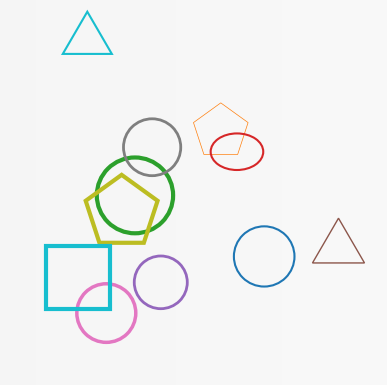[{"shape": "circle", "thickness": 1.5, "radius": 0.39, "center": [0.682, 0.334]}, {"shape": "pentagon", "thickness": 0.5, "radius": 0.37, "center": [0.57, 0.659]}, {"shape": "circle", "thickness": 3, "radius": 0.49, "center": [0.348, 0.493]}, {"shape": "oval", "thickness": 1.5, "radius": 0.34, "center": [0.612, 0.606]}, {"shape": "circle", "thickness": 2, "radius": 0.34, "center": [0.415, 0.267]}, {"shape": "triangle", "thickness": 1, "radius": 0.39, "center": [0.874, 0.356]}, {"shape": "circle", "thickness": 2.5, "radius": 0.38, "center": [0.274, 0.187]}, {"shape": "circle", "thickness": 2, "radius": 0.37, "center": [0.393, 0.618]}, {"shape": "pentagon", "thickness": 3, "radius": 0.49, "center": [0.314, 0.448]}, {"shape": "triangle", "thickness": 1.5, "radius": 0.37, "center": [0.225, 0.896]}, {"shape": "square", "thickness": 3, "radius": 0.41, "center": [0.2, 0.279]}]